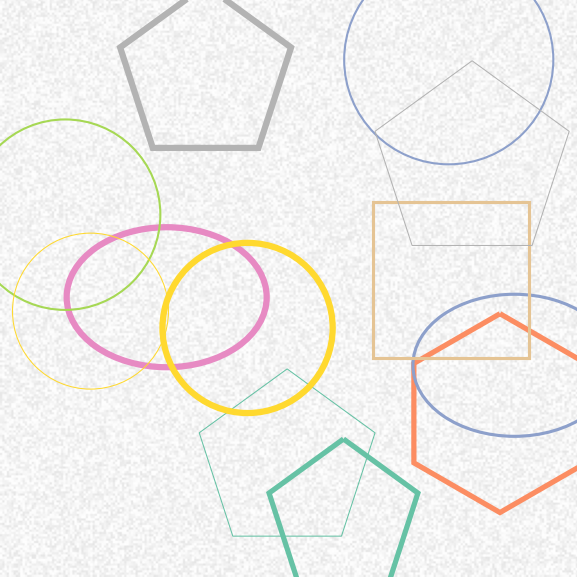[{"shape": "pentagon", "thickness": 2.5, "radius": 0.68, "center": [0.595, 0.103]}, {"shape": "pentagon", "thickness": 0.5, "radius": 0.8, "center": [0.497, 0.2]}, {"shape": "hexagon", "thickness": 2.5, "radius": 0.86, "center": [0.866, 0.284]}, {"shape": "circle", "thickness": 1, "radius": 0.91, "center": [0.777, 0.896]}, {"shape": "oval", "thickness": 1.5, "radius": 0.88, "center": [0.891, 0.367]}, {"shape": "oval", "thickness": 3, "radius": 0.87, "center": [0.289, 0.484]}, {"shape": "circle", "thickness": 1, "radius": 0.82, "center": [0.113, 0.627]}, {"shape": "circle", "thickness": 0.5, "radius": 0.68, "center": [0.157, 0.46]}, {"shape": "circle", "thickness": 3, "radius": 0.74, "center": [0.429, 0.431]}, {"shape": "square", "thickness": 1.5, "radius": 0.67, "center": [0.782, 0.515]}, {"shape": "pentagon", "thickness": 0.5, "radius": 0.88, "center": [0.817, 0.717]}, {"shape": "pentagon", "thickness": 3, "radius": 0.78, "center": [0.356, 0.869]}]